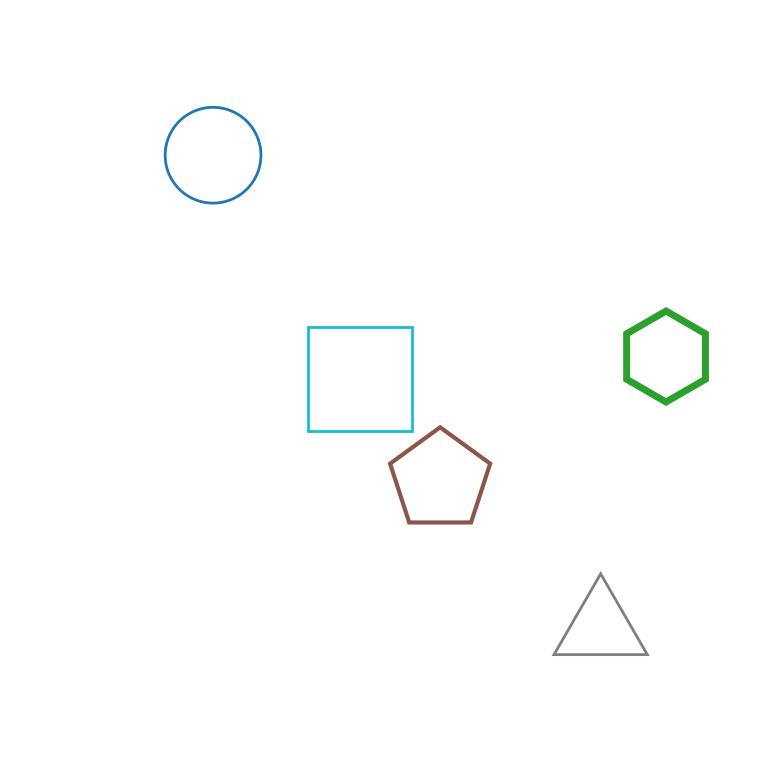[{"shape": "circle", "thickness": 1, "radius": 0.31, "center": [0.277, 0.798]}, {"shape": "hexagon", "thickness": 2.5, "radius": 0.3, "center": [0.865, 0.537]}, {"shape": "pentagon", "thickness": 1.5, "radius": 0.34, "center": [0.572, 0.377]}, {"shape": "triangle", "thickness": 1, "radius": 0.35, "center": [0.78, 0.185]}, {"shape": "square", "thickness": 1, "radius": 0.34, "center": [0.467, 0.508]}]